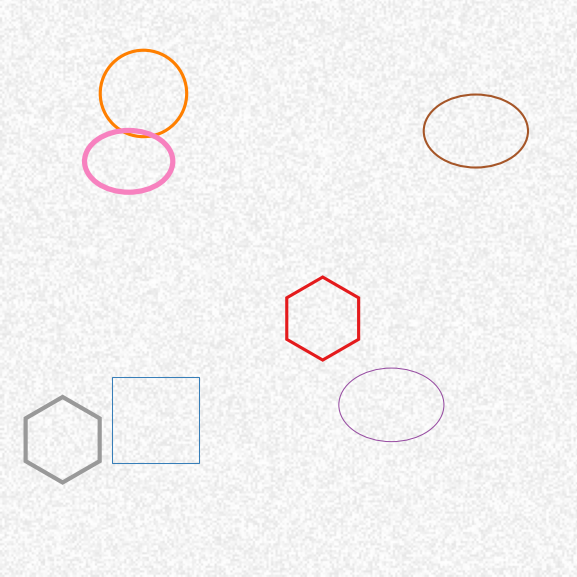[{"shape": "hexagon", "thickness": 1.5, "radius": 0.36, "center": [0.559, 0.448]}, {"shape": "square", "thickness": 0.5, "radius": 0.38, "center": [0.269, 0.272]}, {"shape": "oval", "thickness": 0.5, "radius": 0.45, "center": [0.678, 0.298]}, {"shape": "circle", "thickness": 1.5, "radius": 0.37, "center": [0.248, 0.837]}, {"shape": "oval", "thickness": 1, "radius": 0.45, "center": [0.824, 0.772]}, {"shape": "oval", "thickness": 2.5, "radius": 0.38, "center": [0.223, 0.72]}, {"shape": "hexagon", "thickness": 2, "radius": 0.37, "center": [0.108, 0.238]}]